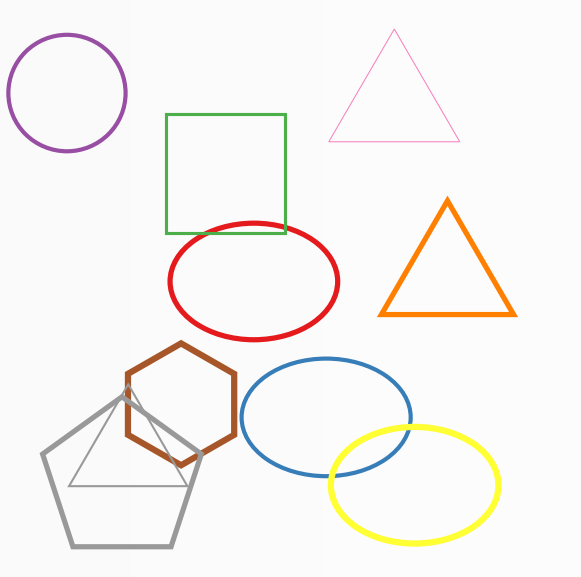[{"shape": "oval", "thickness": 2.5, "radius": 0.72, "center": [0.437, 0.512]}, {"shape": "oval", "thickness": 2, "radius": 0.73, "center": [0.561, 0.276]}, {"shape": "square", "thickness": 1.5, "radius": 0.51, "center": [0.388, 0.699]}, {"shape": "circle", "thickness": 2, "radius": 0.5, "center": [0.115, 0.838]}, {"shape": "triangle", "thickness": 2.5, "radius": 0.66, "center": [0.77, 0.52]}, {"shape": "oval", "thickness": 3, "radius": 0.72, "center": [0.713, 0.159]}, {"shape": "hexagon", "thickness": 3, "radius": 0.53, "center": [0.312, 0.299]}, {"shape": "triangle", "thickness": 0.5, "radius": 0.65, "center": [0.678, 0.819]}, {"shape": "pentagon", "thickness": 2.5, "radius": 0.72, "center": [0.21, 0.168]}, {"shape": "triangle", "thickness": 1, "radius": 0.59, "center": [0.221, 0.216]}]